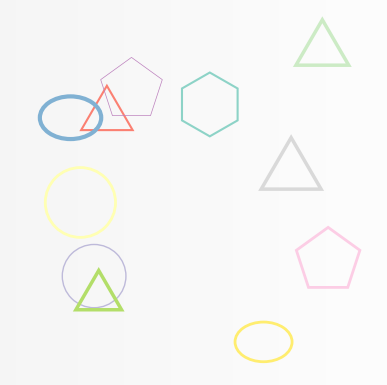[{"shape": "hexagon", "thickness": 1.5, "radius": 0.41, "center": [0.541, 0.729]}, {"shape": "circle", "thickness": 2, "radius": 0.45, "center": [0.207, 0.474]}, {"shape": "circle", "thickness": 1, "radius": 0.41, "center": [0.243, 0.283]}, {"shape": "triangle", "thickness": 1.5, "radius": 0.38, "center": [0.276, 0.7]}, {"shape": "oval", "thickness": 3, "radius": 0.4, "center": [0.182, 0.694]}, {"shape": "triangle", "thickness": 2.5, "radius": 0.34, "center": [0.255, 0.229]}, {"shape": "pentagon", "thickness": 2, "radius": 0.43, "center": [0.847, 0.323]}, {"shape": "triangle", "thickness": 2.5, "radius": 0.45, "center": [0.751, 0.553]}, {"shape": "pentagon", "thickness": 0.5, "radius": 0.42, "center": [0.339, 0.767]}, {"shape": "triangle", "thickness": 2.5, "radius": 0.39, "center": [0.832, 0.87]}, {"shape": "oval", "thickness": 2, "radius": 0.37, "center": [0.68, 0.112]}]